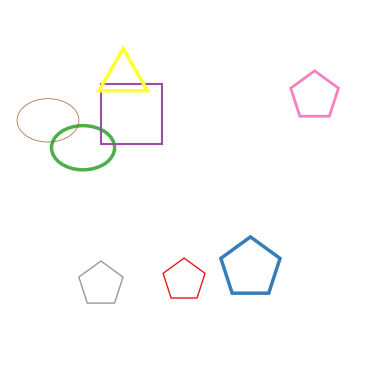[{"shape": "pentagon", "thickness": 1, "radius": 0.29, "center": [0.478, 0.272]}, {"shape": "pentagon", "thickness": 2.5, "radius": 0.4, "center": [0.651, 0.304]}, {"shape": "oval", "thickness": 2.5, "radius": 0.41, "center": [0.216, 0.616]}, {"shape": "square", "thickness": 1.5, "radius": 0.4, "center": [0.342, 0.704]}, {"shape": "triangle", "thickness": 2.5, "radius": 0.36, "center": [0.32, 0.801]}, {"shape": "oval", "thickness": 0.5, "radius": 0.4, "center": [0.125, 0.687]}, {"shape": "pentagon", "thickness": 2, "radius": 0.33, "center": [0.817, 0.751]}, {"shape": "pentagon", "thickness": 1, "radius": 0.3, "center": [0.262, 0.262]}]